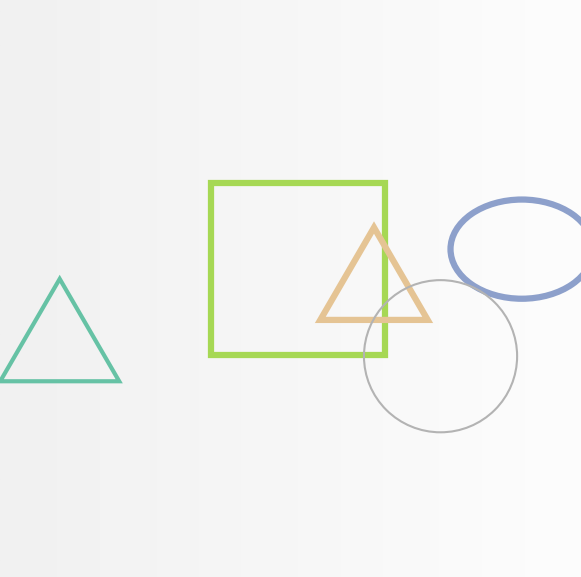[{"shape": "triangle", "thickness": 2, "radius": 0.59, "center": [0.103, 0.398]}, {"shape": "oval", "thickness": 3, "radius": 0.61, "center": [0.898, 0.568]}, {"shape": "square", "thickness": 3, "radius": 0.75, "center": [0.513, 0.533]}, {"shape": "triangle", "thickness": 3, "radius": 0.53, "center": [0.643, 0.498]}, {"shape": "circle", "thickness": 1, "radius": 0.66, "center": [0.758, 0.382]}]